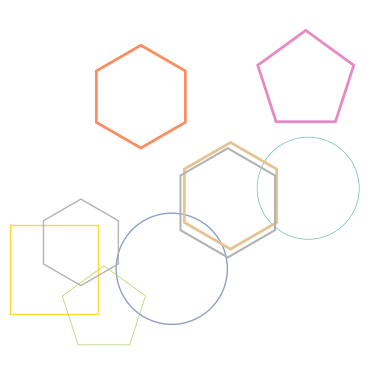[{"shape": "circle", "thickness": 0.5, "radius": 0.66, "center": [0.8, 0.511]}, {"shape": "hexagon", "thickness": 2, "radius": 0.67, "center": [0.366, 0.749]}, {"shape": "circle", "thickness": 1, "radius": 0.72, "center": [0.446, 0.302]}, {"shape": "pentagon", "thickness": 2, "radius": 0.66, "center": [0.794, 0.79]}, {"shape": "pentagon", "thickness": 0.5, "radius": 0.57, "center": [0.27, 0.196]}, {"shape": "square", "thickness": 1, "radius": 0.57, "center": [0.14, 0.301]}, {"shape": "hexagon", "thickness": 2, "radius": 0.69, "center": [0.599, 0.491]}, {"shape": "hexagon", "thickness": 1, "radius": 0.56, "center": [0.21, 0.371]}, {"shape": "hexagon", "thickness": 1.5, "radius": 0.71, "center": [0.592, 0.473]}]